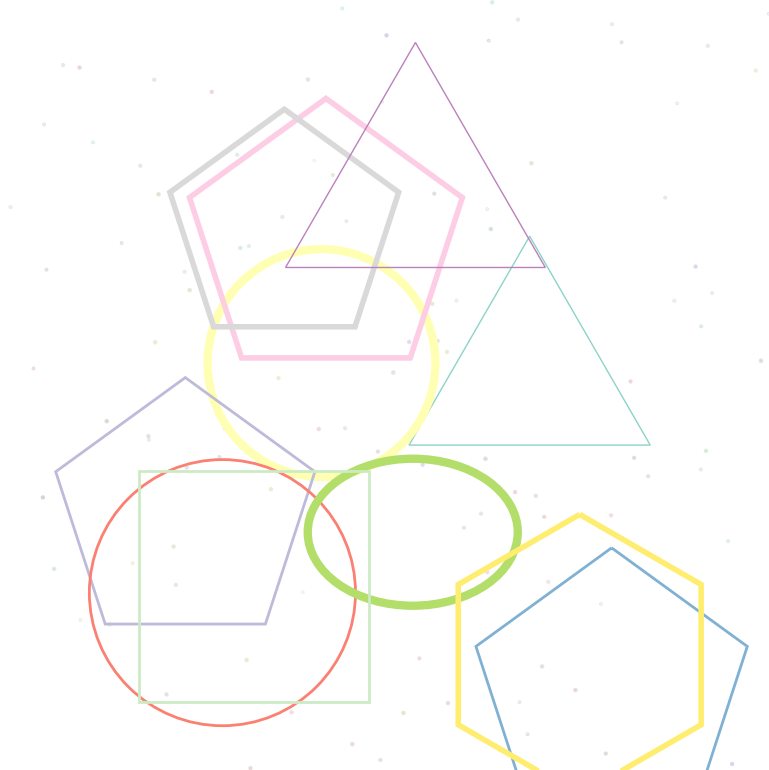[{"shape": "triangle", "thickness": 0.5, "radius": 0.9, "center": [0.688, 0.512]}, {"shape": "circle", "thickness": 3, "radius": 0.74, "center": [0.418, 0.528]}, {"shape": "pentagon", "thickness": 1, "radius": 0.88, "center": [0.241, 0.333]}, {"shape": "circle", "thickness": 1, "radius": 0.86, "center": [0.289, 0.23]}, {"shape": "pentagon", "thickness": 1, "radius": 0.93, "center": [0.794, 0.103]}, {"shape": "oval", "thickness": 3, "radius": 0.68, "center": [0.536, 0.309]}, {"shape": "pentagon", "thickness": 2, "radius": 0.93, "center": [0.423, 0.686]}, {"shape": "pentagon", "thickness": 2, "radius": 0.78, "center": [0.369, 0.702]}, {"shape": "triangle", "thickness": 0.5, "radius": 0.97, "center": [0.54, 0.75]}, {"shape": "square", "thickness": 1, "radius": 0.75, "center": [0.33, 0.238]}, {"shape": "hexagon", "thickness": 2, "radius": 0.91, "center": [0.753, 0.15]}]